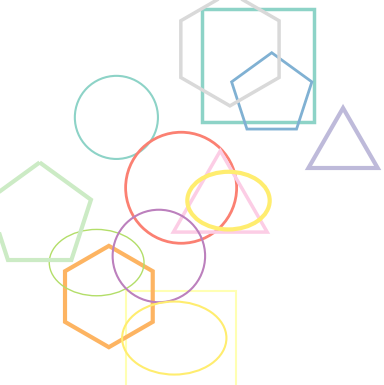[{"shape": "circle", "thickness": 1.5, "radius": 0.54, "center": [0.302, 0.695]}, {"shape": "square", "thickness": 2.5, "radius": 0.73, "center": [0.67, 0.83]}, {"shape": "square", "thickness": 1.5, "radius": 0.71, "center": [0.47, 0.103]}, {"shape": "triangle", "thickness": 3, "radius": 0.52, "center": [0.891, 0.616]}, {"shape": "circle", "thickness": 2, "radius": 0.72, "center": [0.47, 0.512]}, {"shape": "pentagon", "thickness": 2, "radius": 0.55, "center": [0.706, 0.753]}, {"shape": "hexagon", "thickness": 3, "radius": 0.66, "center": [0.283, 0.23]}, {"shape": "oval", "thickness": 1, "radius": 0.62, "center": [0.251, 0.318]}, {"shape": "triangle", "thickness": 2.5, "radius": 0.7, "center": [0.572, 0.468]}, {"shape": "hexagon", "thickness": 2.5, "radius": 0.74, "center": [0.597, 0.872]}, {"shape": "circle", "thickness": 1.5, "radius": 0.6, "center": [0.413, 0.335]}, {"shape": "pentagon", "thickness": 3, "radius": 0.7, "center": [0.103, 0.438]}, {"shape": "oval", "thickness": 1.5, "radius": 0.68, "center": [0.453, 0.122]}, {"shape": "oval", "thickness": 3, "radius": 0.53, "center": [0.594, 0.479]}]